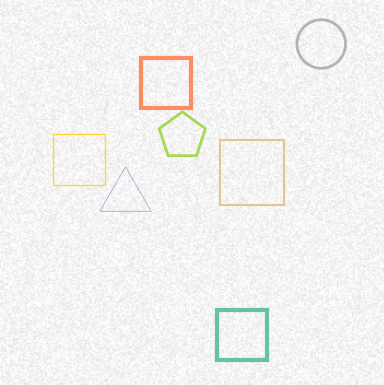[{"shape": "square", "thickness": 3, "radius": 0.32, "center": [0.628, 0.13]}, {"shape": "square", "thickness": 3, "radius": 0.33, "center": [0.432, 0.786]}, {"shape": "triangle", "thickness": 0.5, "radius": 0.38, "center": [0.326, 0.49]}, {"shape": "pentagon", "thickness": 2, "radius": 0.31, "center": [0.474, 0.647]}, {"shape": "square", "thickness": 1, "radius": 0.33, "center": [0.205, 0.585]}, {"shape": "square", "thickness": 1.5, "radius": 0.42, "center": [0.654, 0.552]}, {"shape": "circle", "thickness": 2, "radius": 0.31, "center": [0.834, 0.886]}]